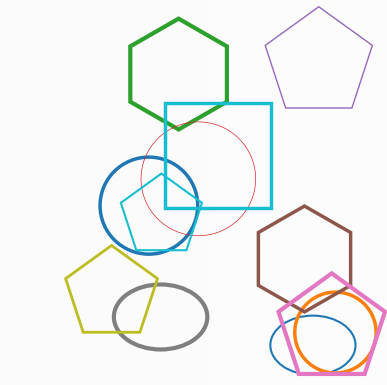[{"shape": "circle", "thickness": 2.5, "radius": 0.63, "center": [0.384, 0.466]}, {"shape": "oval", "thickness": 1.5, "radius": 0.55, "center": [0.808, 0.103]}, {"shape": "circle", "thickness": 2.5, "radius": 0.52, "center": [0.866, 0.136]}, {"shape": "hexagon", "thickness": 3, "radius": 0.72, "center": [0.461, 0.808]}, {"shape": "circle", "thickness": 0.5, "radius": 0.74, "center": [0.512, 0.536]}, {"shape": "pentagon", "thickness": 1, "radius": 0.73, "center": [0.823, 0.837]}, {"shape": "hexagon", "thickness": 2.5, "radius": 0.69, "center": [0.786, 0.327]}, {"shape": "pentagon", "thickness": 3, "radius": 0.72, "center": [0.856, 0.146]}, {"shape": "oval", "thickness": 3, "radius": 0.6, "center": [0.414, 0.177]}, {"shape": "pentagon", "thickness": 2, "radius": 0.62, "center": [0.288, 0.238]}, {"shape": "square", "thickness": 2.5, "radius": 0.68, "center": [0.563, 0.596]}, {"shape": "pentagon", "thickness": 1.5, "radius": 0.55, "center": [0.417, 0.439]}]